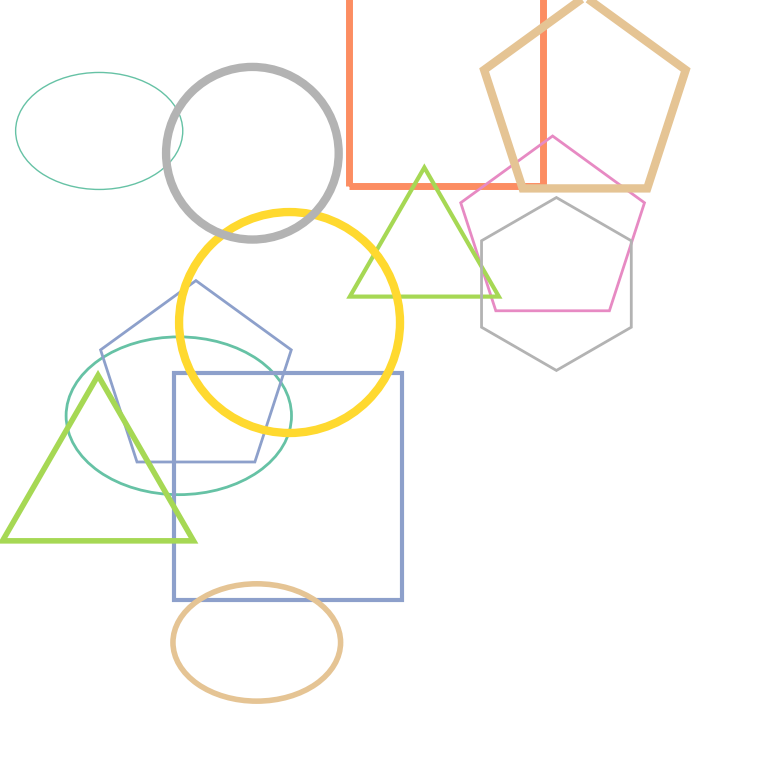[{"shape": "oval", "thickness": 1, "radius": 0.73, "center": [0.232, 0.46]}, {"shape": "oval", "thickness": 0.5, "radius": 0.54, "center": [0.129, 0.83]}, {"shape": "square", "thickness": 2.5, "radius": 0.63, "center": [0.58, 0.884]}, {"shape": "square", "thickness": 1.5, "radius": 0.74, "center": [0.374, 0.368]}, {"shape": "pentagon", "thickness": 1, "radius": 0.65, "center": [0.254, 0.505]}, {"shape": "pentagon", "thickness": 1, "radius": 0.63, "center": [0.718, 0.698]}, {"shape": "triangle", "thickness": 1.5, "radius": 0.56, "center": [0.551, 0.671]}, {"shape": "triangle", "thickness": 2, "radius": 0.72, "center": [0.127, 0.369]}, {"shape": "circle", "thickness": 3, "radius": 0.72, "center": [0.376, 0.581]}, {"shape": "pentagon", "thickness": 3, "radius": 0.69, "center": [0.76, 0.867]}, {"shape": "oval", "thickness": 2, "radius": 0.54, "center": [0.333, 0.166]}, {"shape": "hexagon", "thickness": 1, "radius": 0.56, "center": [0.723, 0.631]}, {"shape": "circle", "thickness": 3, "radius": 0.56, "center": [0.328, 0.801]}]